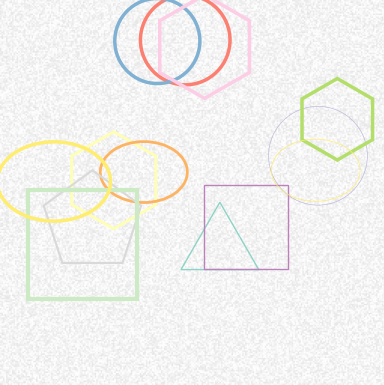[{"shape": "triangle", "thickness": 1, "radius": 0.58, "center": [0.571, 0.358]}, {"shape": "hexagon", "thickness": 2, "radius": 0.63, "center": [0.295, 0.532]}, {"shape": "circle", "thickness": 0.5, "radius": 0.64, "center": [0.826, 0.595]}, {"shape": "circle", "thickness": 2.5, "radius": 0.58, "center": [0.481, 0.896]}, {"shape": "circle", "thickness": 2.5, "radius": 0.55, "center": [0.409, 0.894]}, {"shape": "oval", "thickness": 2, "radius": 0.57, "center": [0.373, 0.553]}, {"shape": "hexagon", "thickness": 2.5, "radius": 0.53, "center": [0.876, 0.69]}, {"shape": "hexagon", "thickness": 2.5, "radius": 0.67, "center": [0.531, 0.879]}, {"shape": "pentagon", "thickness": 1.5, "radius": 0.67, "center": [0.24, 0.425]}, {"shape": "square", "thickness": 1, "radius": 0.55, "center": [0.638, 0.411]}, {"shape": "square", "thickness": 3, "radius": 0.7, "center": [0.214, 0.365]}, {"shape": "oval", "thickness": 0.5, "radius": 0.58, "center": [0.82, 0.558]}, {"shape": "oval", "thickness": 2.5, "radius": 0.74, "center": [0.14, 0.529]}]